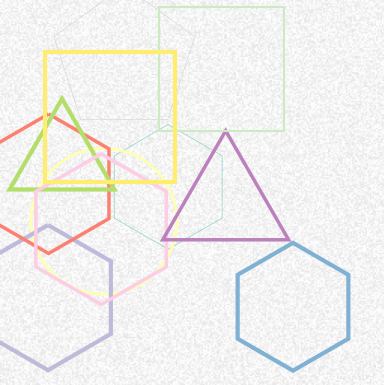[{"shape": "hexagon", "thickness": 0.5, "radius": 0.81, "center": [0.437, 0.515]}, {"shape": "circle", "thickness": 2, "radius": 0.95, "center": [0.27, 0.425]}, {"shape": "hexagon", "thickness": 3, "radius": 0.94, "center": [0.125, 0.227]}, {"shape": "hexagon", "thickness": 2.5, "radius": 0.91, "center": [0.126, 0.523]}, {"shape": "hexagon", "thickness": 3, "radius": 0.83, "center": [0.761, 0.203]}, {"shape": "triangle", "thickness": 3, "radius": 0.79, "center": [0.161, 0.586]}, {"shape": "hexagon", "thickness": 2.5, "radius": 0.98, "center": [0.263, 0.405]}, {"shape": "pentagon", "thickness": 0.5, "radius": 0.96, "center": [0.323, 0.845]}, {"shape": "triangle", "thickness": 2.5, "radius": 0.94, "center": [0.586, 0.472]}, {"shape": "square", "thickness": 1.5, "radius": 0.81, "center": [0.575, 0.821]}, {"shape": "square", "thickness": 3, "radius": 0.84, "center": [0.286, 0.695]}]